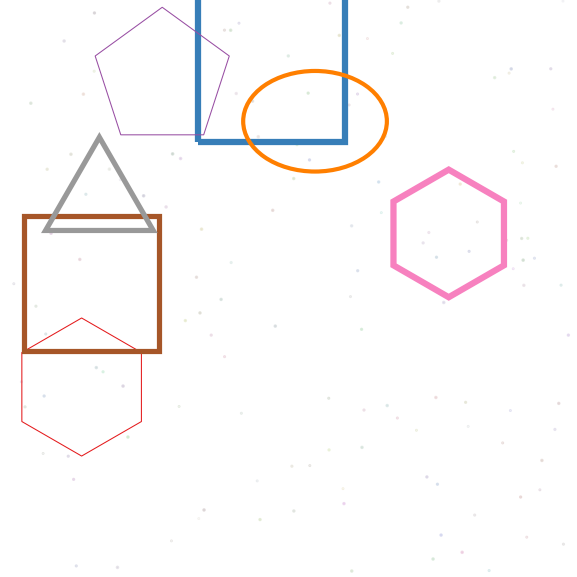[{"shape": "hexagon", "thickness": 0.5, "radius": 0.6, "center": [0.141, 0.329]}, {"shape": "square", "thickness": 3, "radius": 0.63, "center": [0.47, 0.88]}, {"shape": "pentagon", "thickness": 0.5, "radius": 0.61, "center": [0.281, 0.864]}, {"shape": "oval", "thickness": 2, "radius": 0.62, "center": [0.546, 0.789]}, {"shape": "square", "thickness": 2.5, "radius": 0.58, "center": [0.159, 0.508]}, {"shape": "hexagon", "thickness": 3, "radius": 0.55, "center": [0.777, 0.595]}, {"shape": "triangle", "thickness": 2.5, "radius": 0.54, "center": [0.172, 0.654]}]